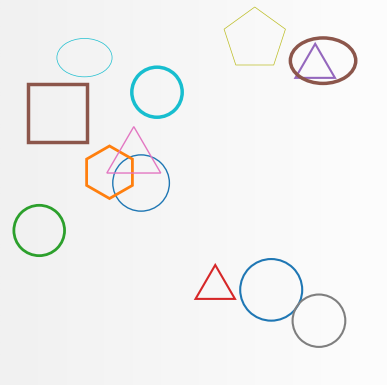[{"shape": "circle", "thickness": 1, "radius": 0.37, "center": [0.364, 0.525]}, {"shape": "circle", "thickness": 1.5, "radius": 0.4, "center": [0.7, 0.247]}, {"shape": "hexagon", "thickness": 2, "radius": 0.34, "center": [0.283, 0.553]}, {"shape": "circle", "thickness": 2, "radius": 0.33, "center": [0.101, 0.401]}, {"shape": "triangle", "thickness": 1.5, "radius": 0.29, "center": [0.555, 0.253]}, {"shape": "triangle", "thickness": 1.5, "radius": 0.29, "center": [0.813, 0.827]}, {"shape": "square", "thickness": 2.5, "radius": 0.38, "center": [0.149, 0.706]}, {"shape": "oval", "thickness": 2.5, "radius": 0.42, "center": [0.834, 0.842]}, {"shape": "triangle", "thickness": 1, "radius": 0.4, "center": [0.345, 0.591]}, {"shape": "circle", "thickness": 1.5, "radius": 0.34, "center": [0.823, 0.167]}, {"shape": "pentagon", "thickness": 0.5, "radius": 0.42, "center": [0.657, 0.899]}, {"shape": "circle", "thickness": 2.5, "radius": 0.33, "center": [0.405, 0.76]}, {"shape": "oval", "thickness": 0.5, "radius": 0.36, "center": [0.218, 0.85]}]